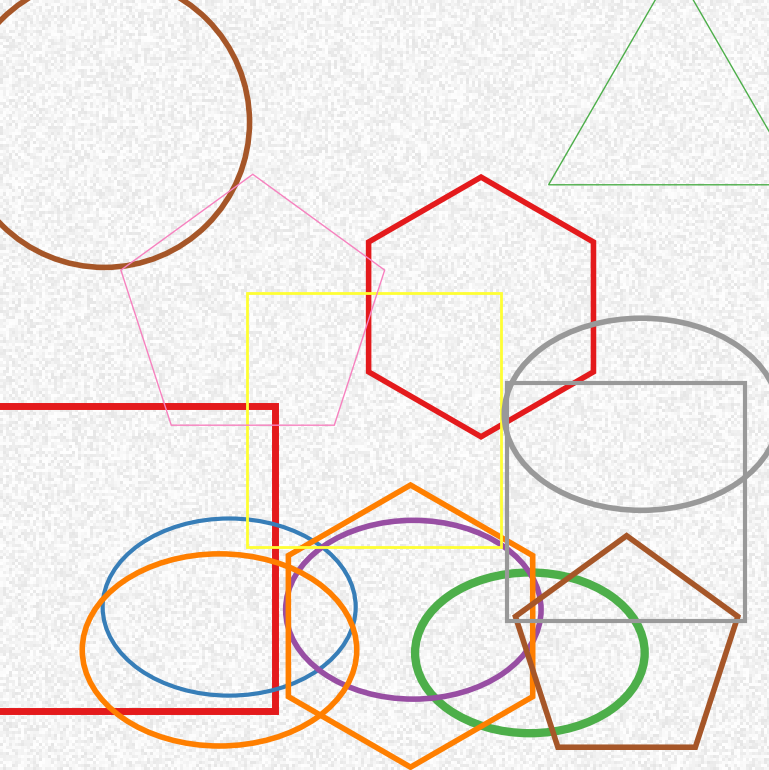[{"shape": "square", "thickness": 2.5, "radius": 0.99, "center": [0.158, 0.275]}, {"shape": "hexagon", "thickness": 2, "radius": 0.84, "center": [0.625, 0.601]}, {"shape": "oval", "thickness": 1.5, "radius": 0.82, "center": [0.298, 0.212]}, {"shape": "oval", "thickness": 3, "radius": 0.75, "center": [0.688, 0.152]}, {"shape": "triangle", "thickness": 0.5, "radius": 0.94, "center": [0.876, 0.854]}, {"shape": "oval", "thickness": 2, "radius": 0.83, "center": [0.537, 0.208]}, {"shape": "hexagon", "thickness": 2, "radius": 0.92, "center": [0.533, 0.187]}, {"shape": "oval", "thickness": 2, "radius": 0.89, "center": [0.285, 0.156]}, {"shape": "square", "thickness": 1, "radius": 0.82, "center": [0.486, 0.454]}, {"shape": "circle", "thickness": 2, "radius": 0.94, "center": [0.135, 0.841]}, {"shape": "pentagon", "thickness": 2, "radius": 0.76, "center": [0.814, 0.152]}, {"shape": "pentagon", "thickness": 0.5, "radius": 0.9, "center": [0.328, 0.594]}, {"shape": "oval", "thickness": 2, "radius": 0.89, "center": [0.833, 0.462]}, {"shape": "square", "thickness": 1.5, "radius": 0.77, "center": [0.813, 0.348]}]